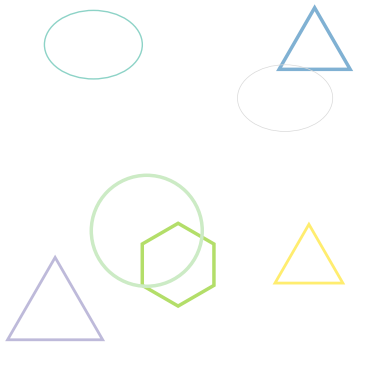[{"shape": "oval", "thickness": 1, "radius": 0.64, "center": [0.243, 0.884]}, {"shape": "triangle", "thickness": 2, "radius": 0.71, "center": [0.143, 0.189]}, {"shape": "triangle", "thickness": 2.5, "radius": 0.53, "center": [0.817, 0.873]}, {"shape": "hexagon", "thickness": 2.5, "radius": 0.54, "center": [0.463, 0.313]}, {"shape": "oval", "thickness": 0.5, "radius": 0.62, "center": [0.74, 0.745]}, {"shape": "circle", "thickness": 2.5, "radius": 0.72, "center": [0.381, 0.401]}, {"shape": "triangle", "thickness": 2, "radius": 0.51, "center": [0.802, 0.316]}]